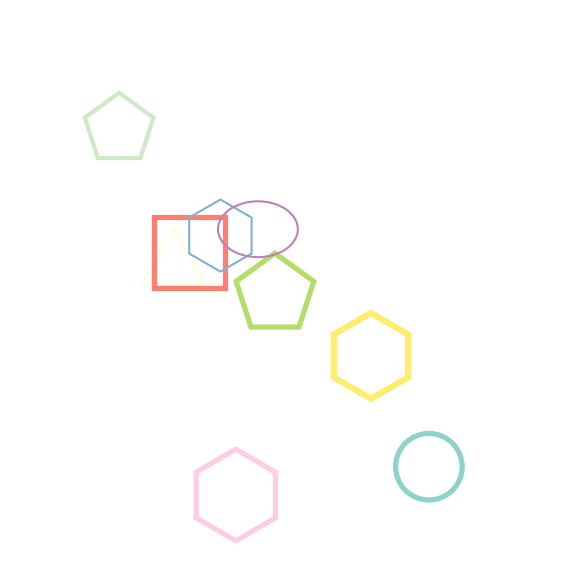[{"shape": "circle", "thickness": 2.5, "radius": 0.29, "center": [0.743, 0.191]}, {"shape": "triangle", "thickness": 0.5, "radius": 0.32, "center": [0.3, 0.538]}, {"shape": "square", "thickness": 2.5, "radius": 0.31, "center": [0.328, 0.562]}, {"shape": "hexagon", "thickness": 1, "radius": 0.31, "center": [0.382, 0.591]}, {"shape": "pentagon", "thickness": 2.5, "radius": 0.35, "center": [0.476, 0.49]}, {"shape": "hexagon", "thickness": 2.5, "radius": 0.4, "center": [0.408, 0.142]}, {"shape": "oval", "thickness": 1, "radius": 0.35, "center": [0.447, 0.602]}, {"shape": "pentagon", "thickness": 2, "radius": 0.31, "center": [0.206, 0.776]}, {"shape": "hexagon", "thickness": 3, "radius": 0.37, "center": [0.642, 0.383]}]